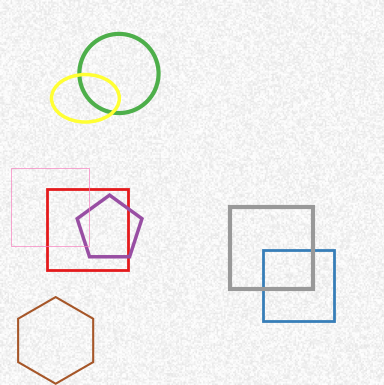[{"shape": "square", "thickness": 2, "radius": 0.53, "center": [0.228, 0.404]}, {"shape": "square", "thickness": 2, "radius": 0.46, "center": [0.775, 0.259]}, {"shape": "circle", "thickness": 3, "radius": 0.51, "center": [0.309, 0.809]}, {"shape": "pentagon", "thickness": 2.5, "radius": 0.44, "center": [0.285, 0.405]}, {"shape": "oval", "thickness": 2.5, "radius": 0.44, "center": [0.222, 0.745]}, {"shape": "hexagon", "thickness": 1.5, "radius": 0.56, "center": [0.145, 0.116]}, {"shape": "square", "thickness": 0.5, "radius": 0.51, "center": [0.13, 0.463]}, {"shape": "square", "thickness": 3, "radius": 0.53, "center": [0.705, 0.357]}]